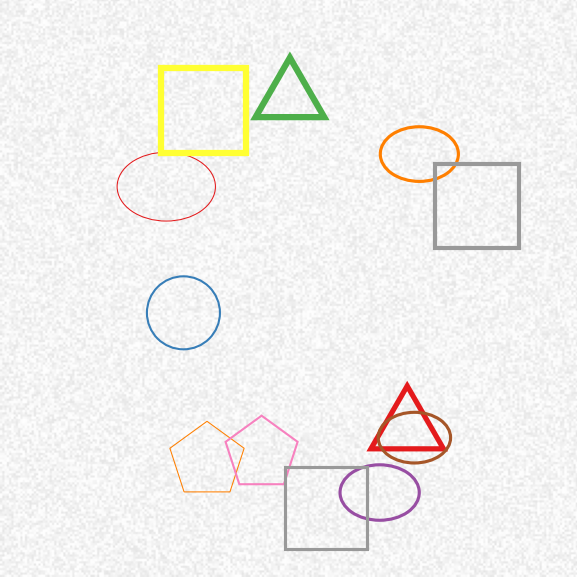[{"shape": "oval", "thickness": 0.5, "radius": 0.43, "center": [0.288, 0.676]}, {"shape": "triangle", "thickness": 2.5, "radius": 0.36, "center": [0.705, 0.258]}, {"shape": "circle", "thickness": 1, "radius": 0.32, "center": [0.318, 0.457]}, {"shape": "triangle", "thickness": 3, "radius": 0.34, "center": [0.502, 0.831]}, {"shape": "oval", "thickness": 1.5, "radius": 0.34, "center": [0.657, 0.146]}, {"shape": "oval", "thickness": 1.5, "radius": 0.34, "center": [0.726, 0.732]}, {"shape": "pentagon", "thickness": 0.5, "radius": 0.34, "center": [0.358, 0.202]}, {"shape": "square", "thickness": 3, "radius": 0.37, "center": [0.353, 0.808]}, {"shape": "oval", "thickness": 1.5, "radius": 0.31, "center": [0.718, 0.241]}, {"shape": "pentagon", "thickness": 1, "radius": 0.33, "center": [0.453, 0.214]}, {"shape": "square", "thickness": 2, "radius": 0.36, "center": [0.826, 0.642]}, {"shape": "square", "thickness": 1.5, "radius": 0.35, "center": [0.564, 0.12]}]